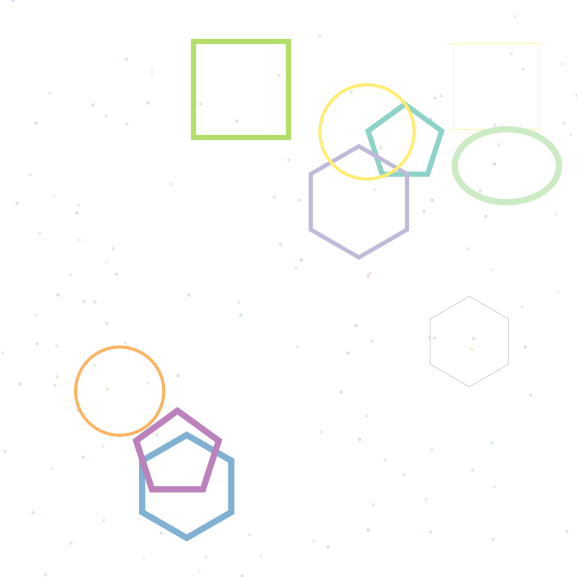[{"shape": "pentagon", "thickness": 2.5, "radius": 0.33, "center": [0.701, 0.752]}, {"shape": "square", "thickness": 0.5, "radius": 0.37, "center": [0.859, 0.85]}, {"shape": "hexagon", "thickness": 2, "radius": 0.48, "center": [0.621, 0.65]}, {"shape": "hexagon", "thickness": 3, "radius": 0.45, "center": [0.323, 0.157]}, {"shape": "circle", "thickness": 1.5, "radius": 0.38, "center": [0.207, 0.322]}, {"shape": "square", "thickness": 2.5, "radius": 0.41, "center": [0.416, 0.845]}, {"shape": "hexagon", "thickness": 0.5, "radius": 0.39, "center": [0.813, 0.408]}, {"shape": "pentagon", "thickness": 3, "radius": 0.38, "center": [0.307, 0.213]}, {"shape": "oval", "thickness": 3, "radius": 0.45, "center": [0.878, 0.712]}, {"shape": "circle", "thickness": 1.5, "radius": 0.41, "center": [0.636, 0.771]}]